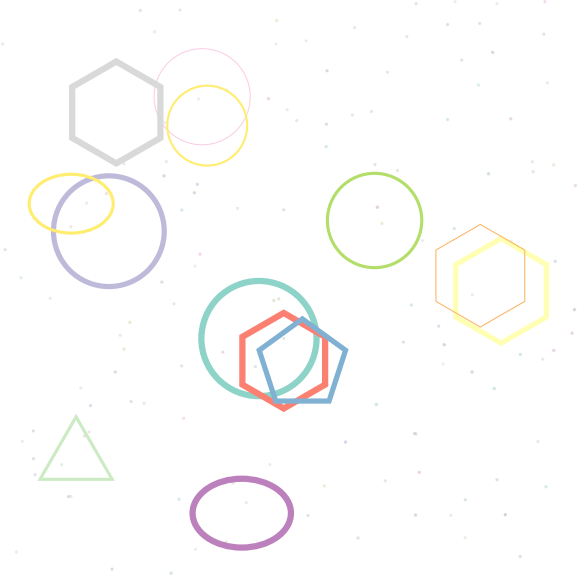[{"shape": "circle", "thickness": 3, "radius": 0.5, "center": [0.448, 0.413]}, {"shape": "hexagon", "thickness": 2.5, "radius": 0.45, "center": [0.868, 0.496]}, {"shape": "circle", "thickness": 2.5, "radius": 0.48, "center": [0.189, 0.599]}, {"shape": "hexagon", "thickness": 3, "radius": 0.41, "center": [0.491, 0.374]}, {"shape": "pentagon", "thickness": 2.5, "radius": 0.39, "center": [0.524, 0.368]}, {"shape": "hexagon", "thickness": 0.5, "radius": 0.44, "center": [0.832, 0.522]}, {"shape": "circle", "thickness": 1.5, "radius": 0.41, "center": [0.649, 0.617]}, {"shape": "circle", "thickness": 0.5, "radius": 0.42, "center": [0.35, 0.832]}, {"shape": "hexagon", "thickness": 3, "radius": 0.44, "center": [0.201, 0.804]}, {"shape": "oval", "thickness": 3, "radius": 0.43, "center": [0.419, 0.111]}, {"shape": "triangle", "thickness": 1.5, "radius": 0.36, "center": [0.132, 0.205]}, {"shape": "oval", "thickness": 1.5, "radius": 0.36, "center": [0.123, 0.646]}, {"shape": "circle", "thickness": 1, "radius": 0.35, "center": [0.359, 0.782]}]